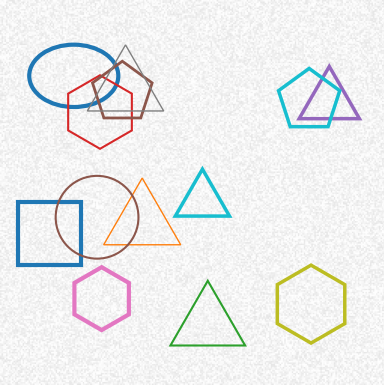[{"shape": "oval", "thickness": 3, "radius": 0.58, "center": [0.192, 0.803]}, {"shape": "square", "thickness": 3, "radius": 0.41, "center": [0.128, 0.394]}, {"shape": "triangle", "thickness": 1, "radius": 0.58, "center": [0.369, 0.422]}, {"shape": "triangle", "thickness": 1.5, "radius": 0.56, "center": [0.54, 0.159]}, {"shape": "hexagon", "thickness": 1.5, "radius": 0.48, "center": [0.26, 0.709]}, {"shape": "triangle", "thickness": 2.5, "radius": 0.45, "center": [0.855, 0.737]}, {"shape": "pentagon", "thickness": 2, "radius": 0.41, "center": [0.318, 0.759]}, {"shape": "circle", "thickness": 1.5, "radius": 0.54, "center": [0.252, 0.436]}, {"shape": "hexagon", "thickness": 3, "radius": 0.41, "center": [0.264, 0.224]}, {"shape": "triangle", "thickness": 1, "radius": 0.57, "center": [0.326, 0.769]}, {"shape": "hexagon", "thickness": 2.5, "radius": 0.51, "center": [0.808, 0.21]}, {"shape": "triangle", "thickness": 2.5, "radius": 0.41, "center": [0.526, 0.479]}, {"shape": "pentagon", "thickness": 2.5, "radius": 0.42, "center": [0.803, 0.739]}]